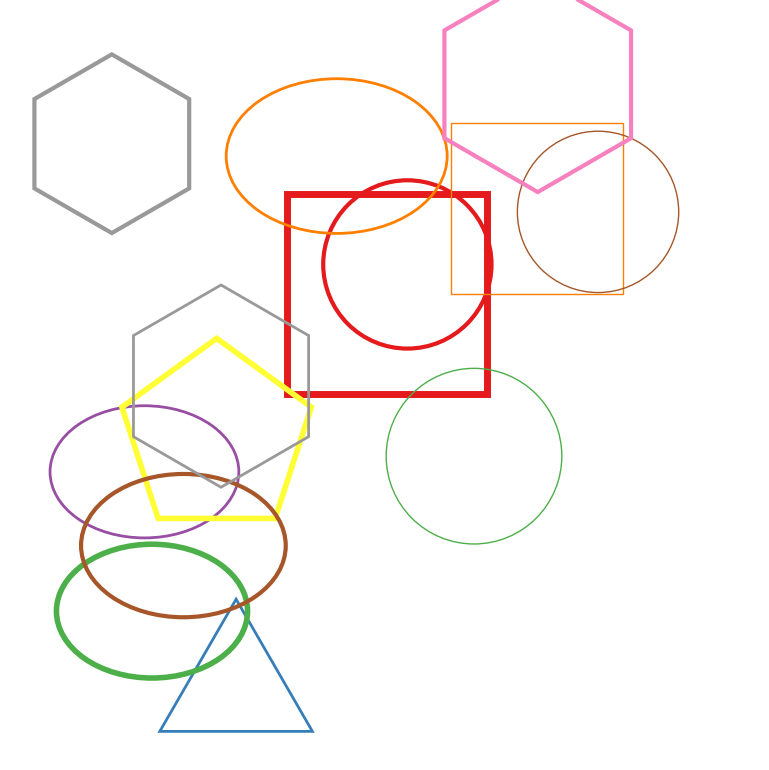[{"shape": "circle", "thickness": 1.5, "radius": 0.55, "center": [0.529, 0.657]}, {"shape": "square", "thickness": 2.5, "radius": 0.65, "center": [0.503, 0.618]}, {"shape": "triangle", "thickness": 1, "radius": 0.57, "center": [0.307, 0.107]}, {"shape": "circle", "thickness": 0.5, "radius": 0.57, "center": [0.616, 0.408]}, {"shape": "oval", "thickness": 2, "radius": 0.62, "center": [0.197, 0.206]}, {"shape": "oval", "thickness": 1, "radius": 0.61, "center": [0.188, 0.387]}, {"shape": "square", "thickness": 0.5, "radius": 0.56, "center": [0.697, 0.729]}, {"shape": "oval", "thickness": 1, "radius": 0.72, "center": [0.437, 0.797]}, {"shape": "pentagon", "thickness": 2, "radius": 0.65, "center": [0.281, 0.431]}, {"shape": "oval", "thickness": 1.5, "radius": 0.66, "center": [0.238, 0.291]}, {"shape": "circle", "thickness": 0.5, "radius": 0.52, "center": [0.777, 0.725]}, {"shape": "hexagon", "thickness": 1.5, "radius": 0.7, "center": [0.698, 0.891]}, {"shape": "hexagon", "thickness": 1.5, "radius": 0.58, "center": [0.145, 0.813]}, {"shape": "hexagon", "thickness": 1, "radius": 0.66, "center": [0.287, 0.499]}]